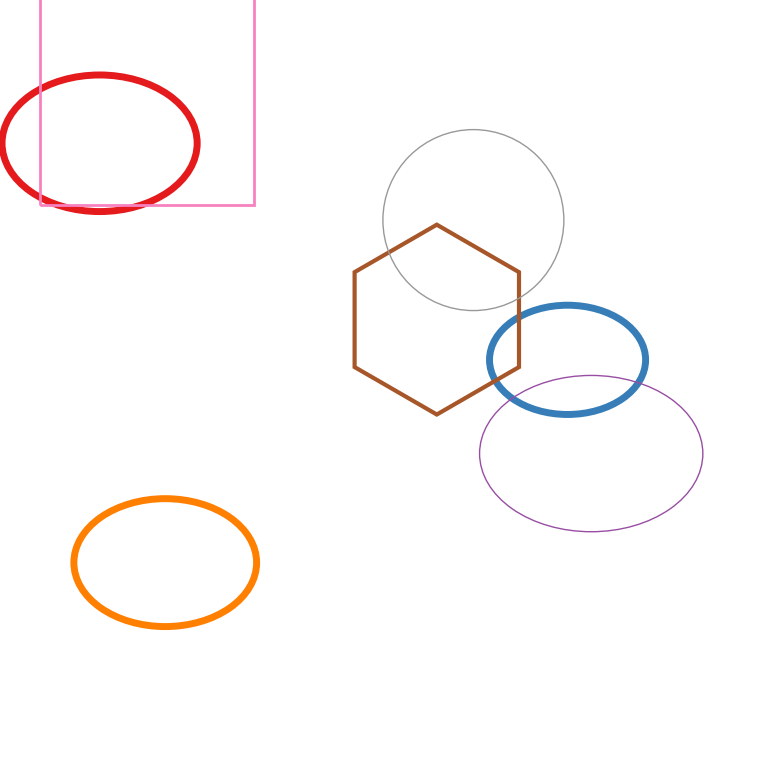[{"shape": "oval", "thickness": 2.5, "radius": 0.63, "center": [0.129, 0.814]}, {"shape": "oval", "thickness": 2.5, "radius": 0.51, "center": [0.737, 0.533]}, {"shape": "oval", "thickness": 0.5, "radius": 0.72, "center": [0.768, 0.411]}, {"shape": "oval", "thickness": 2.5, "radius": 0.59, "center": [0.215, 0.269]}, {"shape": "hexagon", "thickness": 1.5, "radius": 0.62, "center": [0.567, 0.585]}, {"shape": "square", "thickness": 1, "radius": 0.7, "center": [0.191, 0.873]}, {"shape": "circle", "thickness": 0.5, "radius": 0.59, "center": [0.615, 0.714]}]